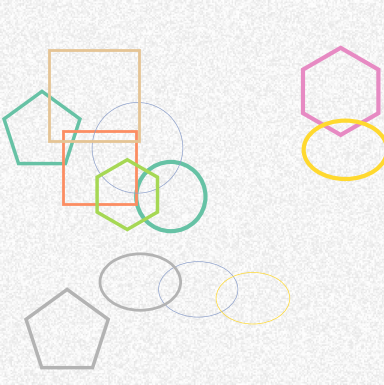[{"shape": "circle", "thickness": 3, "radius": 0.45, "center": [0.444, 0.489]}, {"shape": "pentagon", "thickness": 2.5, "radius": 0.52, "center": [0.109, 0.659]}, {"shape": "square", "thickness": 2, "radius": 0.47, "center": [0.258, 0.564]}, {"shape": "circle", "thickness": 0.5, "radius": 0.59, "center": [0.357, 0.616]}, {"shape": "oval", "thickness": 0.5, "radius": 0.51, "center": [0.515, 0.248]}, {"shape": "hexagon", "thickness": 3, "radius": 0.57, "center": [0.885, 0.763]}, {"shape": "hexagon", "thickness": 2.5, "radius": 0.45, "center": [0.331, 0.494]}, {"shape": "oval", "thickness": 0.5, "radius": 0.48, "center": [0.657, 0.225]}, {"shape": "oval", "thickness": 3, "radius": 0.54, "center": [0.897, 0.611]}, {"shape": "square", "thickness": 2, "radius": 0.59, "center": [0.244, 0.751]}, {"shape": "pentagon", "thickness": 2.5, "radius": 0.56, "center": [0.174, 0.136]}, {"shape": "oval", "thickness": 2, "radius": 0.52, "center": [0.364, 0.267]}]